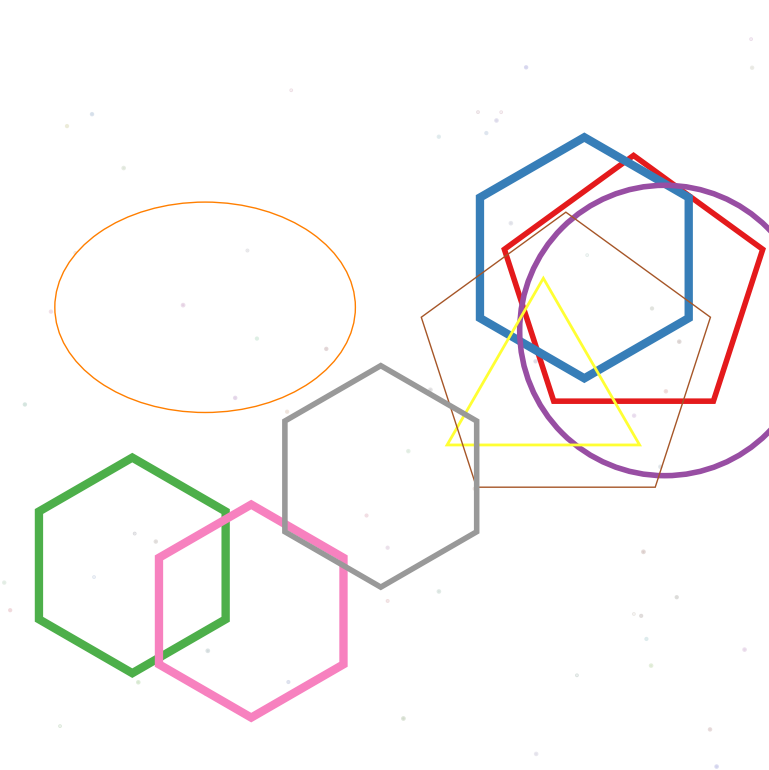[{"shape": "pentagon", "thickness": 2, "radius": 0.88, "center": [0.823, 0.622]}, {"shape": "hexagon", "thickness": 3, "radius": 0.78, "center": [0.759, 0.665]}, {"shape": "hexagon", "thickness": 3, "radius": 0.7, "center": [0.172, 0.266]}, {"shape": "circle", "thickness": 2, "radius": 0.94, "center": [0.863, 0.571]}, {"shape": "oval", "thickness": 0.5, "radius": 0.98, "center": [0.266, 0.601]}, {"shape": "triangle", "thickness": 1, "radius": 0.72, "center": [0.706, 0.494]}, {"shape": "pentagon", "thickness": 0.5, "radius": 0.99, "center": [0.735, 0.527]}, {"shape": "hexagon", "thickness": 3, "radius": 0.69, "center": [0.326, 0.206]}, {"shape": "hexagon", "thickness": 2, "radius": 0.72, "center": [0.495, 0.381]}]